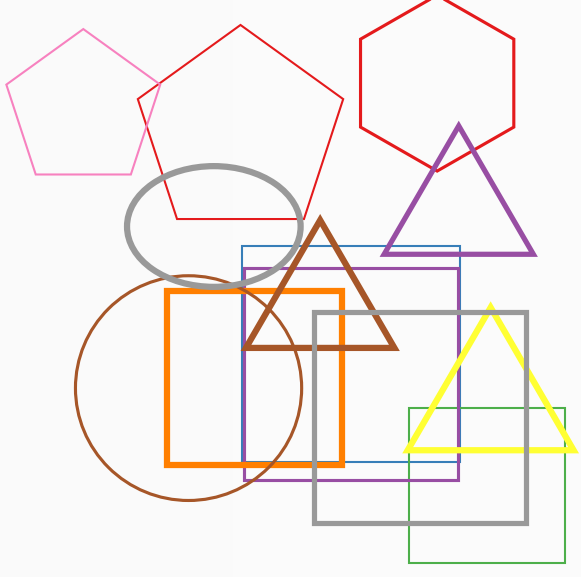[{"shape": "hexagon", "thickness": 1.5, "radius": 0.76, "center": [0.752, 0.855]}, {"shape": "pentagon", "thickness": 1, "radius": 0.93, "center": [0.414, 0.77]}, {"shape": "square", "thickness": 1, "radius": 0.94, "center": [0.603, 0.386]}, {"shape": "square", "thickness": 1, "radius": 0.67, "center": [0.838, 0.159]}, {"shape": "triangle", "thickness": 2.5, "radius": 0.74, "center": [0.789, 0.633]}, {"shape": "square", "thickness": 1.5, "radius": 0.92, "center": [0.604, 0.352]}, {"shape": "square", "thickness": 3, "radius": 0.75, "center": [0.437, 0.344]}, {"shape": "triangle", "thickness": 3, "radius": 0.82, "center": [0.844, 0.302]}, {"shape": "circle", "thickness": 1.5, "radius": 0.97, "center": [0.324, 0.327]}, {"shape": "triangle", "thickness": 3, "radius": 0.74, "center": [0.551, 0.47]}, {"shape": "pentagon", "thickness": 1, "radius": 0.7, "center": [0.143, 0.81]}, {"shape": "square", "thickness": 2.5, "radius": 0.91, "center": [0.722, 0.276]}, {"shape": "oval", "thickness": 3, "radius": 0.75, "center": [0.368, 0.607]}]